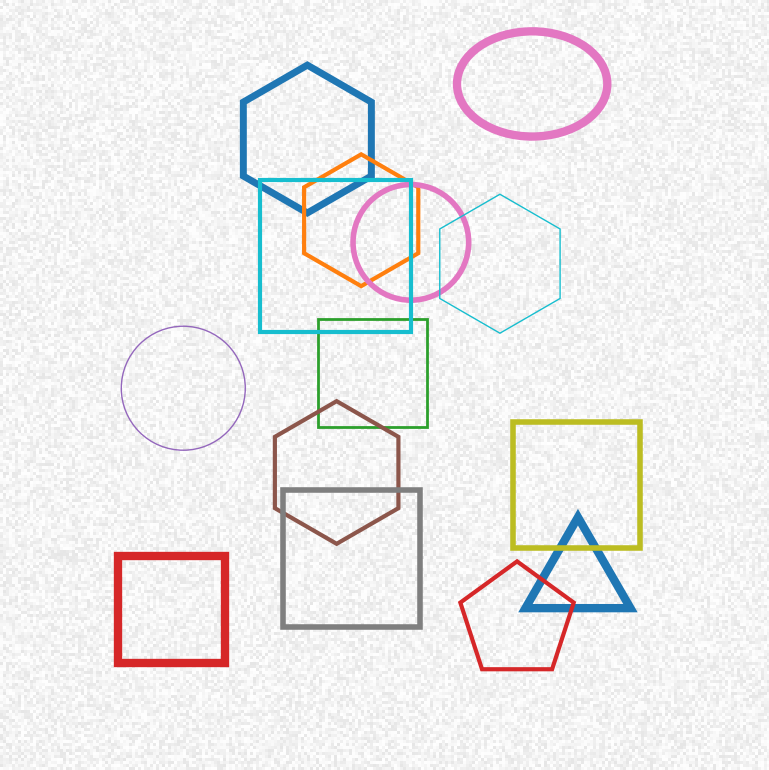[{"shape": "triangle", "thickness": 3, "radius": 0.39, "center": [0.751, 0.25]}, {"shape": "hexagon", "thickness": 2.5, "radius": 0.48, "center": [0.399, 0.819]}, {"shape": "hexagon", "thickness": 1.5, "radius": 0.43, "center": [0.469, 0.714]}, {"shape": "square", "thickness": 1, "radius": 0.35, "center": [0.484, 0.516]}, {"shape": "square", "thickness": 3, "radius": 0.35, "center": [0.223, 0.208]}, {"shape": "pentagon", "thickness": 1.5, "radius": 0.39, "center": [0.671, 0.193]}, {"shape": "circle", "thickness": 0.5, "radius": 0.4, "center": [0.238, 0.496]}, {"shape": "hexagon", "thickness": 1.5, "radius": 0.46, "center": [0.437, 0.386]}, {"shape": "oval", "thickness": 3, "radius": 0.49, "center": [0.691, 0.891]}, {"shape": "circle", "thickness": 2, "radius": 0.38, "center": [0.534, 0.685]}, {"shape": "square", "thickness": 2, "radius": 0.44, "center": [0.457, 0.275]}, {"shape": "square", "thickness": 2, "radius": 0.41, "center": [0.749, 0.37]}, {"shape": "square", "thickness": 1.5, "radius": 0.49, "center": [0.436, 0.668]}, {"shape": "hexagon", "thickness": 0.5, "radius": 0.45, "center": [0.649, 0.658]}]